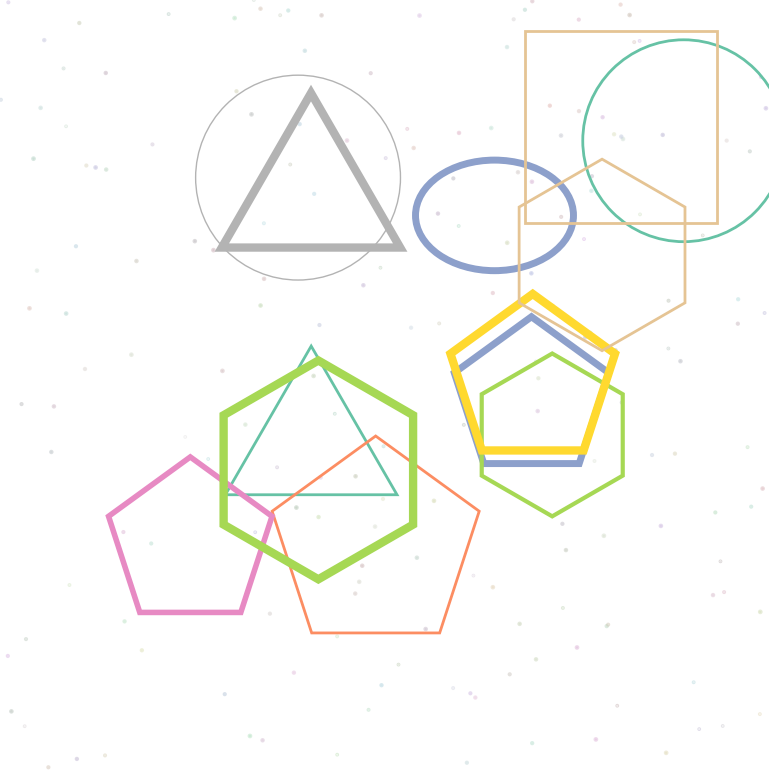[{"shape": "circle", "thickness": 1, "radius": 0.66, "center": [0.888, 0.817]}, {"shape": "triangle", "thickness": 1, "radius": 0.64, "center": [0.404, 0.422]}, {"shape": "pentagon", "thickness": 1, "radius": 0.71, "center": [0.488, 0.292]}, {"shape": "pentagon", "thickness": 2.5, "radius": 0.53, "center": [0.69, 0.483]}, {"shape": "oval", "thickness": 2.5, "radius": 0.51, "center": [0.642, 0.72]}, {"shape": "pentagon", "thickness": 2, "radius": 0.56, "center": [0.247, 0.295]}, {"shape": "hexagon", "thickness": 3, "radius": 0.71, "center": [0.413, 0.39]}, {"shape": "hexagon", "thickness": 1.5, "radius": 0.53, "center": [0.717, 0.435]}, {"shape": "pentagon", "thickness": 3, "radius": 0.56, "center": [0.692, 0.506]}, {"shape": "hexagon", "thickness": 1, "radius": 0.62, "center": [0.782, 0.669]}, {"shape": "square", "thickness": 1, "radius": 0.62, "center": [0.807, 0.835]}, {"shape": "triangle", "thickness": 3, "radius": 0.67, "center": [0.404, 0.745]}, {"shape": "circle", "thickness": 0.5, "radius": 0.67, "center": [0.387, 0.769]}]